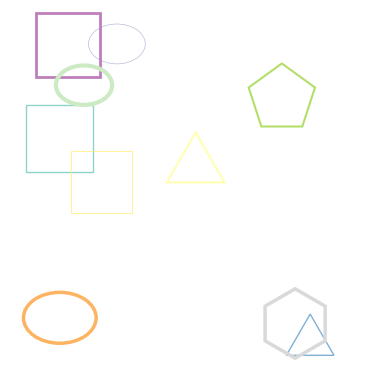[{"shape": "square", "thickness": 1, "radius": 0.44, "center": [0.155, 0.64]}, {"shape": "triangle", "thickness": 1.5, "radius": 0.43, "center": [0.508, 0.569]}, {"shape": "oval", "thickness": 0.5, "radius": 0.37, "center": [0.303, 0.886]}, {"shape": "triangle", "thickness": 1, "radius": 0.36, "center": [0.806, 0.113]}, {"shape": "oval", "thickness": 2.5, "radius": 0.47, "center": [0.155, 0.175]}, {"shape": "pentagon", "thickness": 1.5, "radius": 0.45, "center": [0.732, 0.745]}, {"shape": "hexagon", "thickness": 2.5, "radius": 0.45, "center": [0.767, 0.16]}, {"shape": "square", "thickness": 2, "radius": 0.42, "center": [0.176, 0.883]}, {"shape": "oval", "thickness": 3, "radius": 0.37, "center": [0.218, 0.779]}, {"shape": "square", "thickness": 0.5, "radius": 0.4, "center": [0.264, 0.527]}]